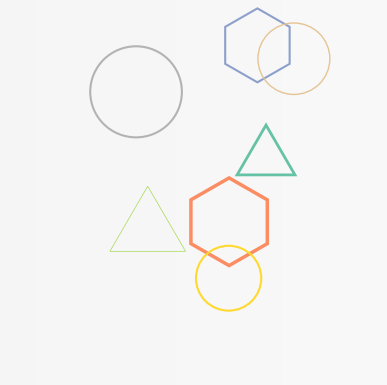[{"shape": "triangle", "thickness": 2, "radius": 0.43, "center": [0.686, 0.589]}, {"shape": "hexagon", "thickness": 2.5, "radius": 0.57, "center": [0.591, 0.424]}, {"shape": "hexagon", "thickness": 1.5, "radius": 0.48, "center": [0.664, 0.882]}, {"shape": "triangle", "thickness": 0.5, "radius": 0.56, "center": [0.381, 0.404]}, {"shape": "circle", "thickness": 1.5, "radius": 0.42, "center": [0.59, 0.277]}, {"shape": "circle", "thickness": 1, "radius": 0.46, "center": [0.758, 0.847]}, {"shape": "circle", "thickness": 1.5, "radius": 0.59, "center": [0.351, 0.762]}]